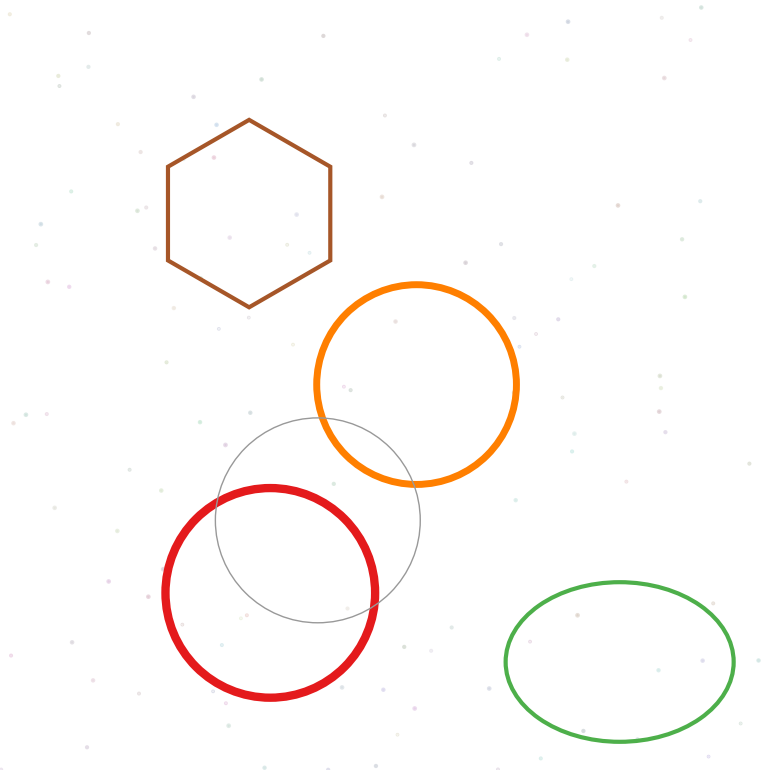[{"shape": "circle", "thickness": 3, "radius": 0.68, "center": [0.351, 0.23]}, {"shape": "oval", "thickness": 1.5, "radius": 0.74, "center": [0.805, 0.14]}, {"shape": "circle", "thickness": 2.5, "radius": 0.65, "center": [0.541, 0.501]}, {"shape": "hexagon", "thickness": 1.5, "radius": 0.61, "center": [0.324, 0.723]}, {"shape": "circle", "thickness": 0.5, "radius": 0.67, "center": [0.413, 0.324]}]